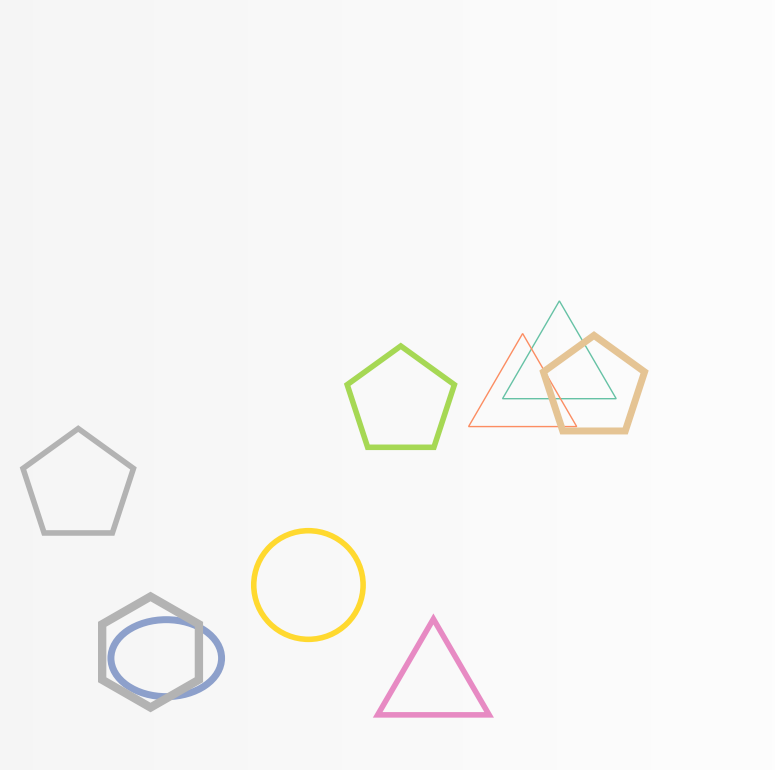[{"shape": "triangle", "thickness": 0.5, "radius": 0.42, "center": [0.722, 0.525]}, {"shape": "triangle", "thickness": 0.5, "radius": 0.4, "center": [0.674, 0.486]}, {"shape": "oval", "thickness": 2.5, "radius": 0.36, "center": [0.215, 0.145]}, {"shape": "triangle", "thickness": 2, "radius": 0.42, "center": [0.559, 0.113]}, {"shape": "pentagon", "thickness": 2, "radius": 0.36, "center": [0.517, 0.478]}, {"shape": "circle", "thickness": 2, "radius": 0.35, "center": [0.398, 0.24]}, {"shape": "pentagon", "thickness": 2.5, "radius": 0.34, "center": [0.766, 0.496]}, {"shape": "hexagon", "thickness": 3, "radius": 0.36, "center": [0.194, 0.153]}, {"shape": "pentagon", "thickness": 2, "radius": 0.37, "center": [0.101, 0.368]}]